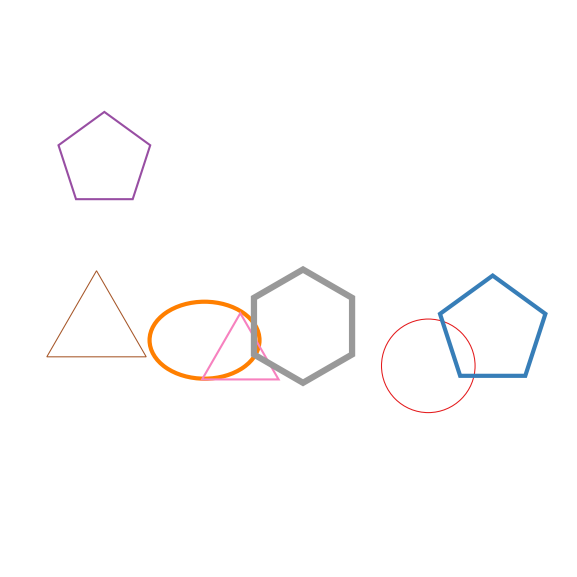[{"shape": "circle", "thickness": 0.5, "radius": 0.41, "center": [0.742, 0.366]}, {"shape": "pentagon", "thickness": 2, "radius": 0.48, "center": [0.853, 0.426]}, {"shape": "pentagon", "thickness": 1, "radius": 0.42, "center": [0.181, 0.722]}, {"shape": "oval", "thickness": 2, "radius": 0.48, "center": [0.354, 0.41]}, {"shape": "triangle", "thickness": 0.5, "radius": 0.5, "center": [0.167, 0.431]}, {"shape": "triangle", "thickness": 1, "radius": 0.38, "center": [0.416, 0.38]}, {"shape": "hexagon", "thickness": 3, "radius": 0.49, "center": [0.525, 0.434]}]